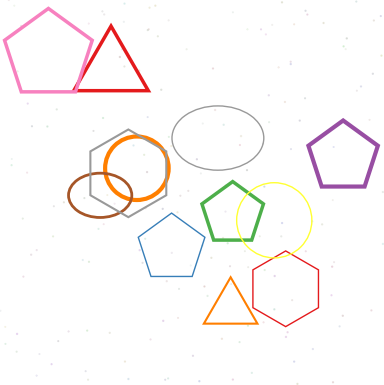[{"shape": "hexagon", "thickness": 1, "radius": 0.49, "center": [0.742, 0.25]}, {"shape": "triangle", "thickness": 2.5, "radius": 0.56, "center": [0.288, 0.82]}, {"shape": "pentagon", "thickness": 1, "radius": 0.45, "center": [0.446, 0.356]}, {"shape": "pentagon", "thickness": 2.5, "radius": 0.42, "center": [0.604, 0.444]}, {"shape": "pentagon", "thickness": 3, "radius": 0.47, "center": [0.891, 0.592]}, {"shape": "triangle", "thickness": 1.5, "radius": 0.4, "center": [0.599, 0.2]}, {"shape": "circle", "thickness": 3, "radius": 0.41, "center": [0.356, 0.563]}, {"shape": "circle", "thickness": 1, "radius": 0.49, "center": [0.712, 0.428]}, {"shape": "oval", "thickness": 2, "radius": 0.41, "center": [0.26, 0.493]}, {"shape": "pentagon", "thickness": 2.5, "radius": 0.6, "center": [0.126, 0.858]}, {"shape": "oval", "thickness": 1, "radius": 0.6, "center": [0.566, 0.641]}, {"shape": "hexagon", "thickness": 1.5, "radius": 0.57, "center": [0.333, 0.55]}]